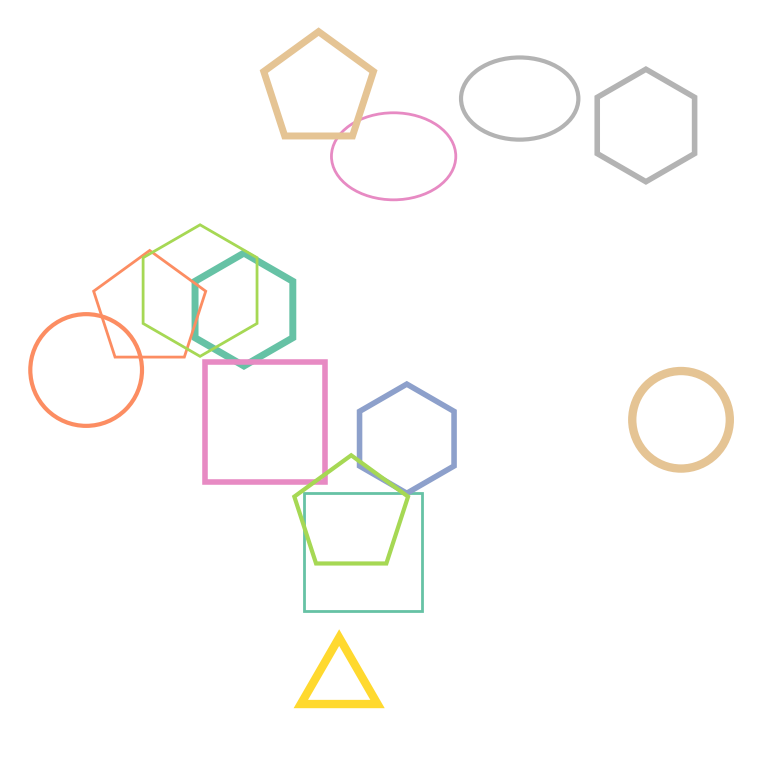[{"shape": "hexagon", "thickness": 2.5, "radius": 0.37, "center": [0.317, 0.598]}, {"shape": "square", "thickness": 1, "radius": 0.38, "center": [0.471, 0.284]}, {"shape": "circle", "thickness": 1.5, "radius": 0.36, "center": [0.112, 0.519]}, {"shape": "pentagon", "thickness": 1, "radius": 0.38, "center": [0.194, 0.598]}, {"shape": "hexagon", "thickness": 2, "radius": 0.35, "center": [0.528, 0.43]}, {"shape": "square", "thickness": 2, "radius": 0.39, "center": [0.344, 0.452]}, {"shape": "oval", "thickness": 1, "radius": 0.4, "center": [0.511, 0.797]}, {"shape": "hexagon", "thickness": 1, "radius": 0.43, "center": [0.26, 0.623]}, {"shape": "pentagon", "thickness": 1.5, "radius": 0.39, "center": [0.456, 0.331]}, {"shape": "triangle", "thickness": 3, "radius": 0.29, "center": [0.44, 0.114]}, {"shape": "pentagon", "thickness": 2.5, "radius": 0.37, "center": [0.414, 0.884]}, {"shape": "circle", "thickness": 3, "radius": 0.32, "center": [0.884, 0.455]}, {"shape": "oval", "thickness": 1.5, "radius": 0.38, "center": [0.675, 0.872]}, {"shape": "hexagon", "thickness": 2, "radius": 0.37, "center": [0.839, 0.837]}]